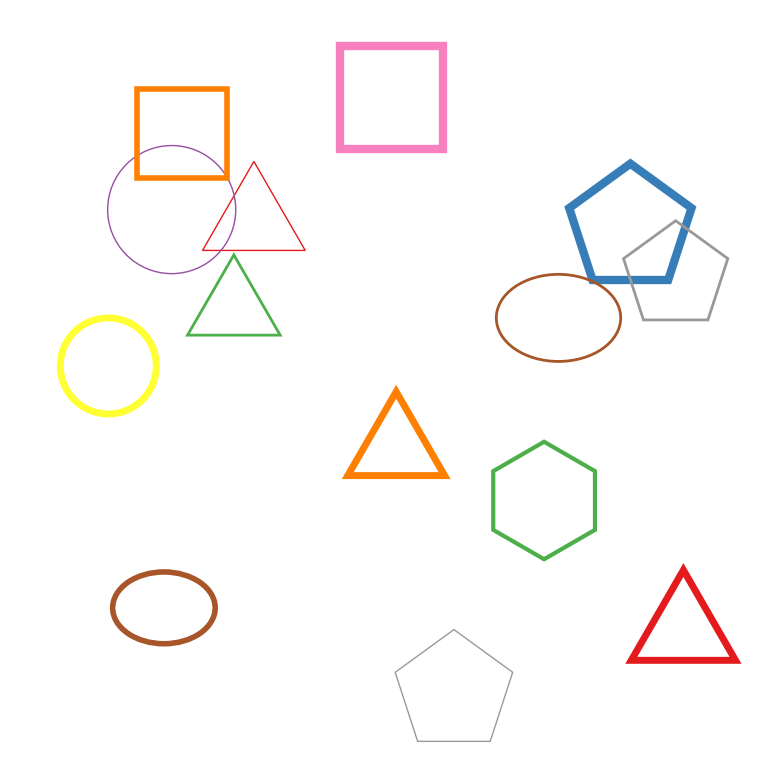[{"shape": "triangle", "thickness": 0.5, "radius": 0.39, "center": [0.33, 0.713]}, {"shape": "triangle", "thickness": 2.5, "radius": 0.39, "center": [0.888, 0.182]}, {"shape": "pentagon", "thickness": 3, "radius": 0.42, "center": [0.819, 0.704]}, {"shape": "hexagon", "thickness": 1.5, "radius": 0.38, "center": [0.707, 0.35]}, {"shape": "triangle", "thickness": 1, "radius": 0.35, "center": [0.304, 0.599]}, {"shape": "circle", "thickness": 0.5, "radius": 0.42, "center": [0.223, 0.728]}, {"shape": "triangle", "thickness": 2.5, "radius": 0.36, "center": [0.515, 0.419]}, {"shape": "square", "thickness": 2, "radius": 0.29, "center": [0.236, 0.826]}, {"shape": "circle", "thickness": 2.5, "radius": 0.31, "center": [0.141, 0.525]}, {"shape": "oval", "thickness": 1, "radius": 0.4, "center": [0.725, 0.587]}, {"shape": "oval", "thickness": 2, "radius": 0.33, "center": [0.213, 0.211]}, {"shape": "square", "thickness": 3, "radius": 0.34, "center": [0.508, 0.873]}, {"shape": "pentagon", "thickness": 1, "radius": 0.36, "center": [0.878, 0.642]}, {"shape": "pentagon", "thickness": 0.5, "radius": 0.4, "center": [0.59, 0.102]}]